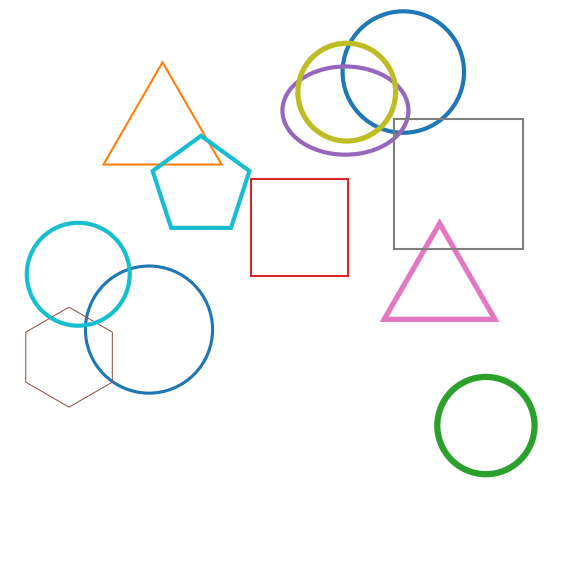[{"shape": "circle", "thickness": 1.5, "radius": 0.55, "center": [0.258, 0.428]}, {"shape": "circle", "thickness": 2, "radius": 0.53, "center": [0.698, 0.874]}, {"shape": "triangle", "thickness": 1, "radius": 0.59, "center": [0.281, 0.773]}, {"shape": "circle", "thickness": 3, "radius": 0.42, "center": [0.841, 0.262]}, {"shape": "square", "thickness": 1, "radius": 0.42, "center": [0.518, 0.605]}, {"shape": "oval", "thickness": 2, "radius": 0.55, "center": [0.598, 0.808]}, {"shape": "hexagon", "thickness": 0.5, "radius": 0.43, "center": [0.12, 0.381]}, {"shape": "triangle", "thickness": 2.5, "radius": 0.55, "center": [0.761, 0.502]}, {"shape": "square", "thickness": 1, "radius": 0.56, "center": [0.794, 0.68]}, {"shape": "circle", "thickness": 2.5, "radius": 0.42, "center": [0.6, 0.84]}, {"shape": "pentagon", "thickness": 2, "radius": 0.44, "center": [0.348, 0.676]}, {"shape": "circle", "thickness": 2, "radius": 0.45, "center": [0.135, 0.524]}]